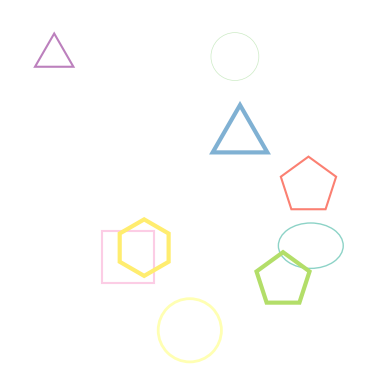[{"shape": "oval", "thickness": 1, "radius": 0.42, "center": [0.807, 0.362]}, {"shape": "circle", "thickness": 2, "radius": 0.41, "center": [0.493, 0.142]}, {"shape": "pentagon", "thickness": 1.5, "radius": 0.38, "center": [0.801, 0.518]}, {"shape": "triangle", "thickness": 3, "radius": 0.41, "center": [0.623, 0.645]}, {"shape": "pentagon", "thickness": 3, "radius": 0.36, "center": [0.735, 0.273]}, {"shape": "square", "thickness": 1.5, "radius": 0.33, "center": [0.333, 0.332]}, {"shape": "triangle", "thickness": 1.5, "radius": 0.29, "center": [0.141, 0.855]}, {"shape": "circle", "thickness": 0.5, "radius": 0.31, "center": [0.61, 0.853]}, {"shape": "hexagon", "thickness": 3, "radius": 0.37, "center": [0.374, 0.357]}]